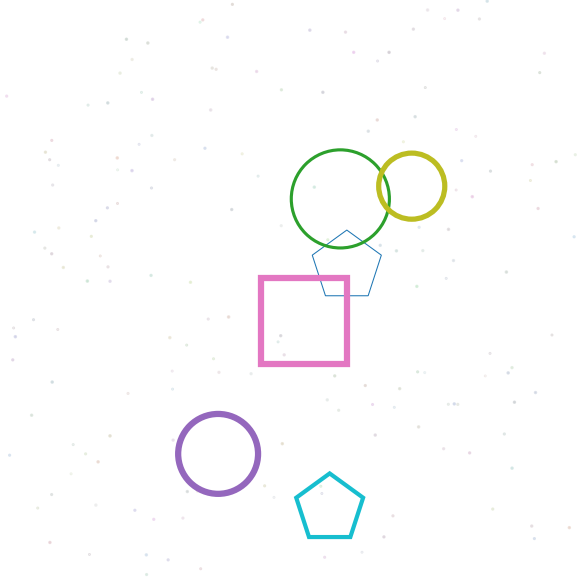[{"shape": "pentagon", "thickness": 0.5, "radius": 0.31, "center": [0.601, 0.538]}, {"shape": "circle", "thickness": 1.5, "radius": 0.42, "center": [0.589, 0.655]}, {"shape": "circle", "thickness": 3, "radius": 0.35, "center": [0.378, 0.213]}, {"shape": "square", "thickness": 3, "radius": 0.37, "center": [0.526, 0.443]}, {"shape": "circle", "thickness": 2.5, "radius": 0.29, "center": [0.713, 0.677]}, {"shape": "pentagon", "thickness": 2, "radius": 0.3, "center": [0.571, 0.118]}]